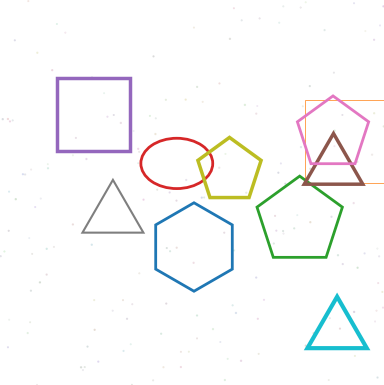[{"shape": "hexagon", "thickness": 2, "radius": 0.57, "center": [0.504, 0.358]}, {"shape": "square", "thickness": 0.5, "radius": 0.54, "center": [0.899, 0.632]}, {"shape": "pentagon", "thickness": 2, "radius": 0.58, "center": [0.778, 0.426]}, {"shape": "oval", "thickness": 2, "radius": 0.47, "center": [0.459, 0.576]}, {"shape": "square", "thickness": 2.5, "radius": 0.47, "center": [0.242, 0.702]}, {"shape": "triangle", "thickness": 2.5, "radius": 0.44, "center": [0.866, 0.565]}, {"shape": "pentagon", "thickness": 2, "radius": 0.49, "center": [0.865, 0.654]}, {"shape": "triangle", "thickness": 1.5, "radius": 0.46, "center": [0.293, 0.441]}, {"shape": "pentagon", "thickness": 2.5, "radius": 0.43, "center": [0.596, 0.557]}, {"shape": "triangle", "thickness": 3, "radius": 0.45, "center": [0.876, 0.14]}]